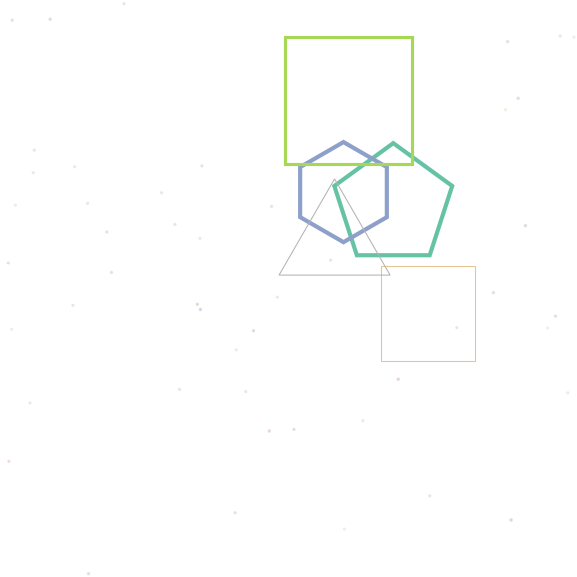[{"shape": "pentagon", "thickness": 2, "radius": 0.54, "center": [0.681, 0.644]}, {"shape": "hexagon", "thickness": 2, "radius": 0.43, "center": [0.595, 0.666]}, {"shape": "square", "thickness": 1.5, "radius": 0.55, "center": [0.604, 0.825]}, {"shape": "square", "thickness": 0.5, "radius": 0.41, "center": [0.741, 0.456]}, {"shape": "triangle", "thickness": 0.5, "radius": 0.56, "center": [0.579, 0.578]}]